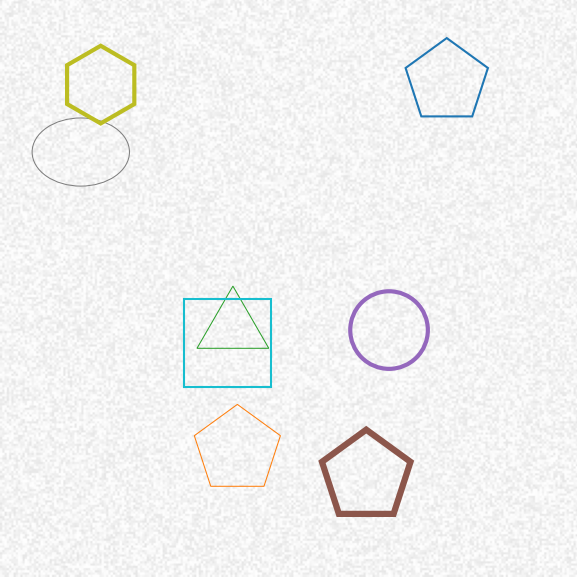[{"shape": "pentagon", "thickness": 1, "radius": 0.37, "center": [0.774, 0.858]}, {"shape": "pentagon", "thickness": 0.5, "radius": 0.39, "center": [0.411, 0.22]}, {"shape": "triangle", "thickness": 0.5, "radius": 0.36, "center": [0.403, 0.432]}, {"shape": "circle", "thickness": 2, "radius": 0.34, "center": [0.674, 0.428]}, {"shape": "pentagon", "thickness": 3, "radius": 0.4, "center": [0.634, 0.175]}, {"shape": "oval", "thickness": 0.5, "radius": 0.42, "center": [0.14, 0.736]}, {"shape": "hexagon", "thickness": 2, "radius": 0.34, "center": [0.174, 0.853]}, {"shape": "square", "thickness": 1, "radius": 0.38, "center": [0.394, 0.406]}]